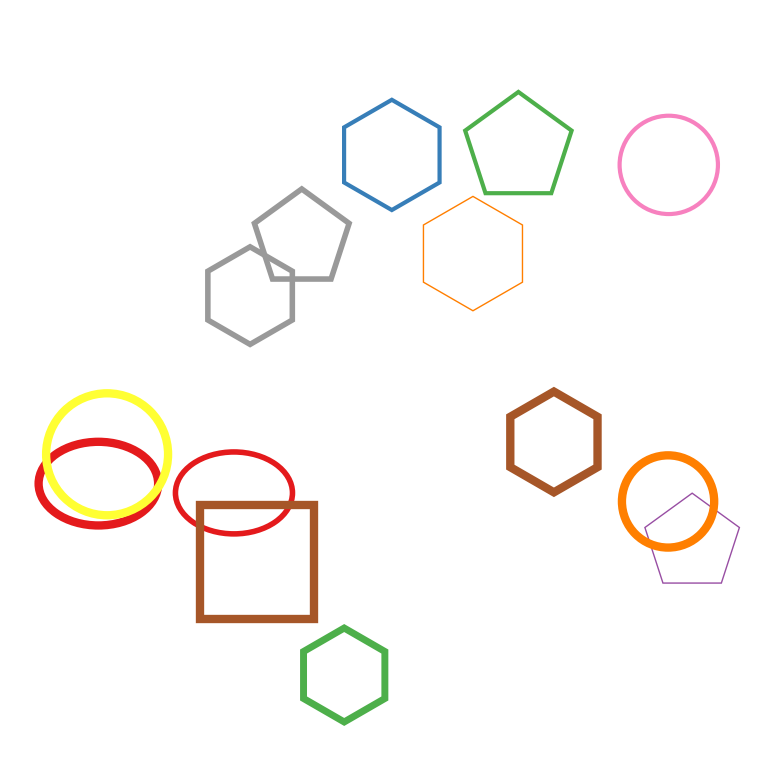[{"shape": "oval", "thickness": 3, "radius": 0.39, "center": [0.128, 0.372]}, {"shape": "oval", "thickness": 2, "radius": 0.38, "center": [0.304, 0.36]}, {"shape": "hexagon", "thickness": 1.5, "radius": 0.36, "center": [0.509, 0.799]}, {"shape": "pentagon", "thickness": 1.5, "radius": 0.36, "center": [0.673, 0.808]}, {"shape": "hexagon", "thickness": 2.5, "radius": 0.3, "center": [0.447, 0.123]}, {"shape": "pentagon", "thickness": 0.5, "radius": 0.32, "center": [0.899, 0.295]}, {"shape": "hexagon", "thickness": 0.5, "radius": 0.37, "center": [0.614, 0.671]}, {"shape": "circle", "thickness": 3, "radius": 0.3, "center": [0.868, 0.349]}, {"shape": "circle", "thickness": 3, "radius": 0.4, "center": [0.139, 0.41]}, {"shape": "hexagon", "thickness": 3, "radius": 0.33, "center": [0.719, 0.426]}, {"shape": "square", "thickness": 3, "radius": 0.37, "center": [0.334, 0.27]}, {"shape": "circle", "thickness": 1.5, "radius": 0.32, "center": [0.869, 0.786]}, {"shape": "hexagon", "thickness": 2, "radius": 0.32, "center": [0.325, 0.616]}, {"shape": "pentagon", "thickness": 2, "radius": 0.32, "center": [0.392, 0.69]}]